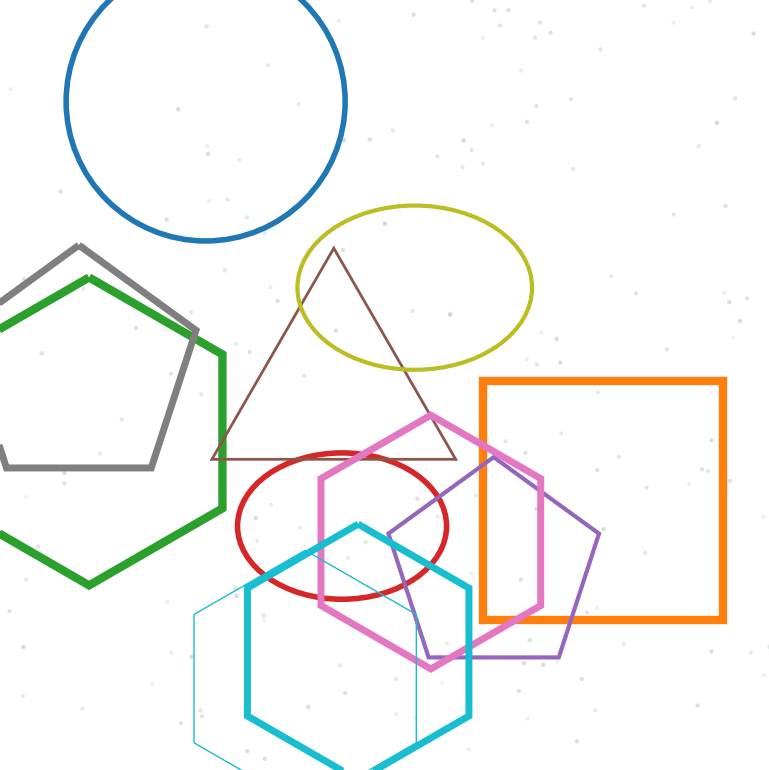[{"shape": "circle", "thickness": 2, "radius": 0.91, "center": [0.267, 0.868]}, {"shape": "square", "thickness": 3, "radius": 0.78, "center": [0.783, 0.35]}, {"shape": "hexagon", "thickness": 3, "radius": 1.0, "center": [0.116, 0.44]}, {"shape": "oval", "thickness": 2, "radius": 0.68, "center": [0.444, 0.317]}, {"shape": "pentagon", "thickness": 1.5, "radius": 0.72, "center": [0.641, 0.263]}, {"shape": "triangle", "thickness": 1, "radius": 0.91, "center": [0.433, 0.495]}, {"shape": "hexagon", "thickness": 2.5, "radius": 0.82, "center": [0.56, 0.296]}, {"shape": "pentagon", "thickness": 2.5, "radius": 0.8, "center": [0.102, 0.522]}, {"shape": "oval", "thickness": 1.5, "radius": 0.76, "center": [0.539, 0.626]}, {"shape": "hexagon", "thickness": 0.5, "radius": 0.83, "center": [0.396, 0.119]}, {"shape": "hexagon", "thickness": 2.5, "radius": 0.83, "center": [0.465, 0.153]}]